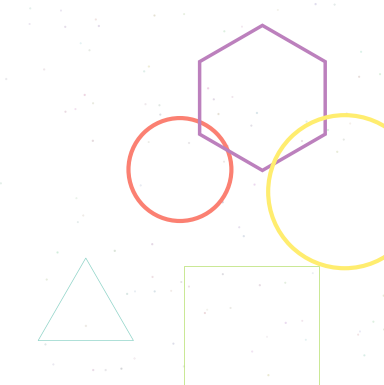[{"shape": "triangle", "thickness": 0.5, "radius": 0.71, "center": [0.223, 0.187]}, {"shape": "circle", "thickness": 3, "radius": 0.67, "center": [0.467, 0.56]}, {"shape": "square", "thickness": 0.5, "radius": 0.88, "center": [0.654, 0.134]}, {"shape": "hexagon", "thickness": 2.5, "radius": 0.94, "center": [0.682, 0.746]}, {"shape": "circle", "thickness": 3, "radius": 0.99, "center": [0.895, 0.502]}]